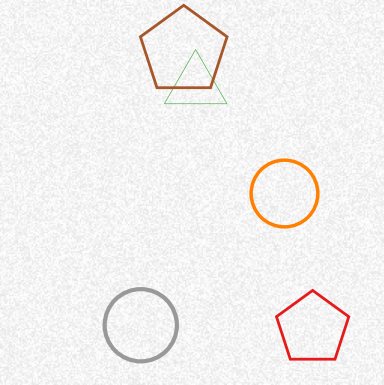[{"shape": "pentagon", "thickness": 2, "radius": 0.49, "center": [0.812, 0.147]}, {"shape": "triangle", "thickness": 0.5, "radius": 0.47, "center": [0.508, 0.777]}, {"shape": "circle", "thickness": 2.5, "radius": 0.43, "center": [0.739, 0.497]}, {"shape": "pentagon", "thickness": 2, "radius": 0.59, "center": [0.477, 0.868]}, {"shape": "circle", "thickness": 3, "radius": 0.47, "center": [0.366, 0.155]}]